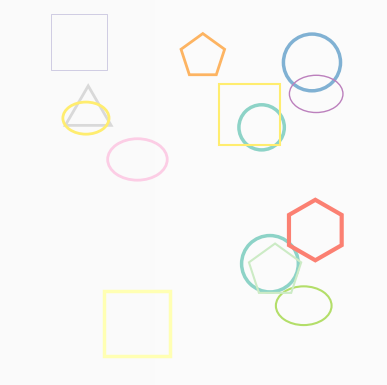[{"shape": "circle", "thickness": 2.5, "radius": 0.37, "center": [0.697, 0.315]}, {"shape": "circle", "thickness": 2.5, "radius": 0.29, "center": [0.675, 0.669]}, {"shape": "square", "thickness": 2.5, "radius": 0.42, "center": [0.354, 0.159]}, {"shape": "square", "thickness": 0.5, "radius": 0.37, "center": [0.204, 0.89]}, {"shape": "hexagon", "thickness": 3, "radius": 0.39, "center": [0.814, 0.402]}, {"shape": "circle", "thickness": 2.5, "radius": 0.37, "center": [0.805, 0.838]}, {"shape": "pentagon", "thickness": 2, "radius": 0.3, "center": [0.523, 0.854]}, {"shape": "oval", "thickness": 1.5, "radius": 0.36, "center": [0.784, 0.206]}, {"shape": "oval", "thickness": 2, "radius": 0.38, "center": [0.355, 0.586]}, {"shape": "triangle", "thickness": 2, "radius": 0.34, "center": [0.228, 0.709]}, {"shape": "oval", "thickness": 1, "radius": 0.35, "center": [0.816, 0.756]}, {"shape": "pentagon", "thickness": 1.5, "radius": 0.35, "center": [0.71, 0.297]}, {"shape": "square", "thickness": 1.5, "radius": 0.39, "center": [0.645, 0.703]}, {"shape": "oval", "thickness": 2, "radius": 0.3, "center": [0.222, 0.693]}]